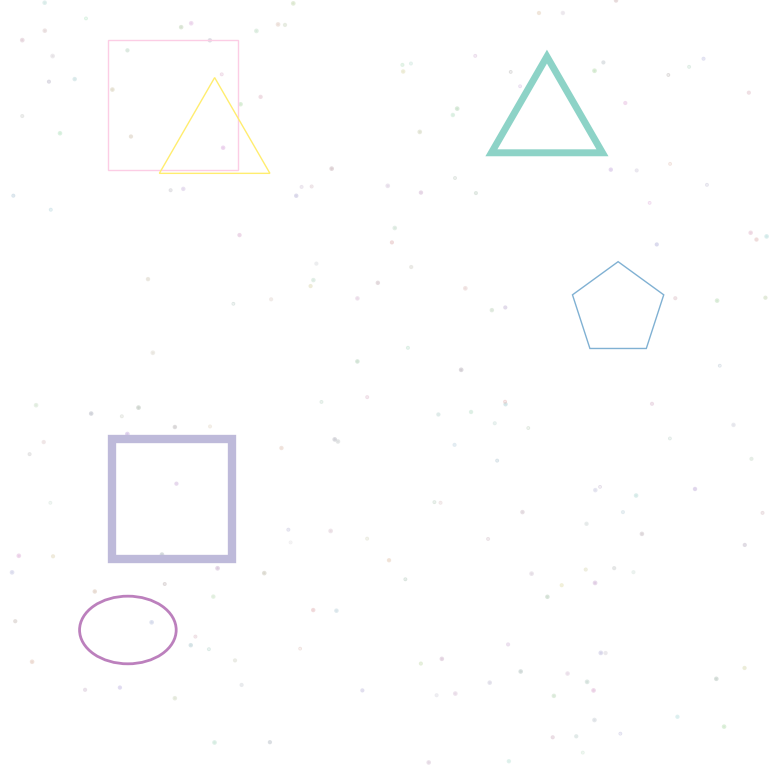[{"shape": "triangle", "thickness": 2.5, "radius": 0.42, "center": [0.71, 0.843]}, {"shape": "square", "thickness": 3, "radius": 0.39, "center": [0.224, 0.352]}, {"shape": "pentagon", "thickness": 0.5, "radius": 0.31, "center": [0.803, 0.598]}, {"shape": "square", "thickness": 0.5, "radius": 0.42, "center": [0.225, 0.863]}, {"shape": "oval", "thickness": 1, "radius": 0.31, "center": [0.166, 0.182]}, {"shape": "triangle", "thickness": 0.5, "radius": 0.41, "center": [0.279, 0.816]}]